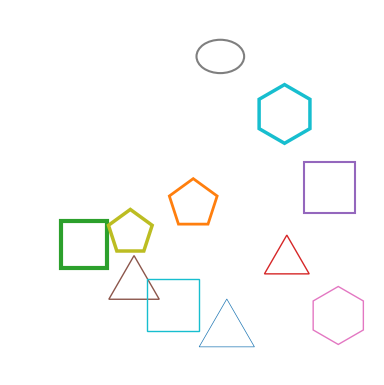[{"shape": "triangle", "thickness": 0.5, "radius": 0.41, "center": [0.589, 0.141]}, {"shape": "pentagon", "thickness": 2, "radius": 0.33, "center": [0.502, 0.471]}, {"shape": "square", "thickness": 3, "radius": 0.3, "center": [0.219, 0.365]}, {"shape": "triangle", "thickness": 1, "radius": 0.34, "center": [0.745, 0.322]}, {"shape": "square", "thickness": 1.5, "radius": 0.33, "center": [0.855, 0.512]}, {"shape": "triangle", "thickness": 1, "radius": 0.38, "center": [0.348, 0.261]}, {"shape": "hexagon", "thickness": 1, "radius": 0.38, "center": [0.879, 0.181]}, {"shape": "oval", "thickness": 1.5, "radius": 0.31, "center": [0.572, 0.853]}, {"shape": "pentagon", "thickness": 2.5, "radius": 0.3, "center": [0.339, 0.396]}, {"shape": "hexagon", "thickness": 2.5, "radius": 0.38, "center": [0.739, 0.704]}, {"shape": "square", "thickness": 1, "radius": 0.34, "center": [0.449, 0.207]}]